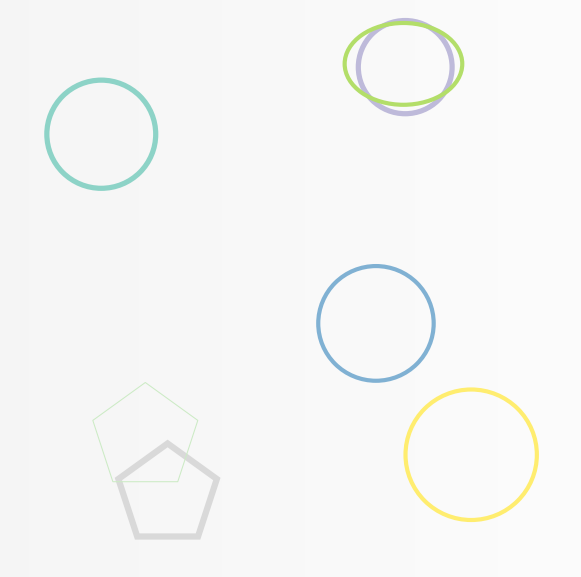[{"shape": "circle", "thickness": 2.5, "radius": 0.47, "center": [0.174, 0.767]}, {"shape": "circle", "thickness": 2.5, "radius": 0.4, "center": [0.697, 0.883]}, {"shape": "circle", "thickness": 2, "radius": 0.5, "center": [0.647, 0.439]}, {"shape": "oval", "thickness": 2, "radius": 0.51, "center": [0.694, 0.889]}, {"shape": "pentagon", "thickness": 3, "radius": 0.45, "center": [0.288, 0.142]}, {"shape": "pentagon", "thickness": 0.5, "radius": 0.47, "center": [0.25, 0.242]}, {"shape": "circle", "thickness": 2, "radius": 0.56, "center": [0.811, 0.212]}]